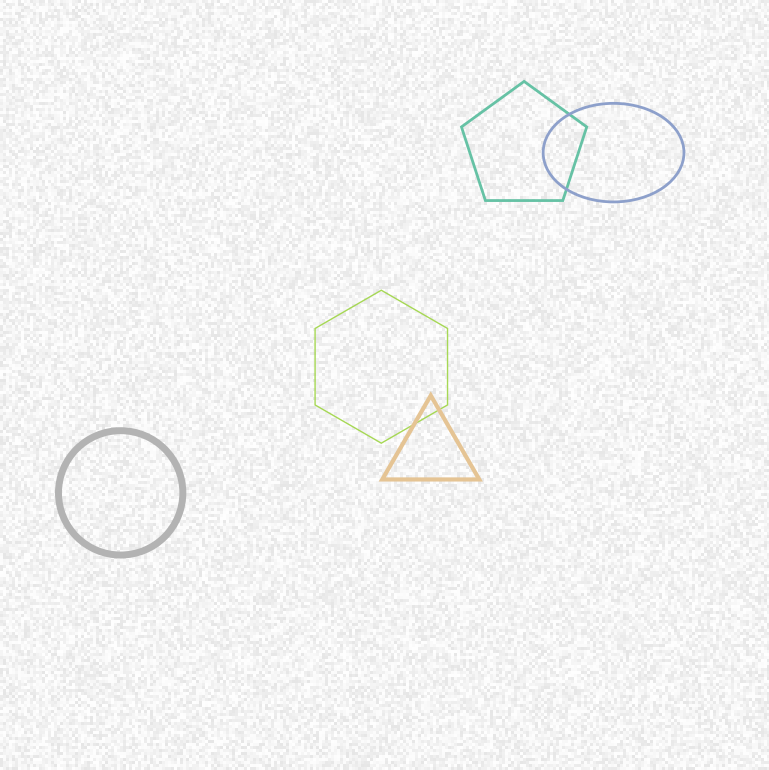[{"shape": "pentagon", "thickness": 1, "radius": 0.43, "center": [0.681, 0.809]}, {"shape": "oval", "thickness": 1, "radius": 0.46, "center": [0.797, 0.802]}, {"shape": "hexagon", "thickness": 0.5, "radius": 0.5, "center": [0.495, 0.524]}, {"shape": "triangle", "thickness": 1.5, "radius": 0.36, "center": [0.559, 0.414]}, {"shape": "circle", "thickness": 2.5, "radius": 0.4, "center": [0.157, 0.36]}]